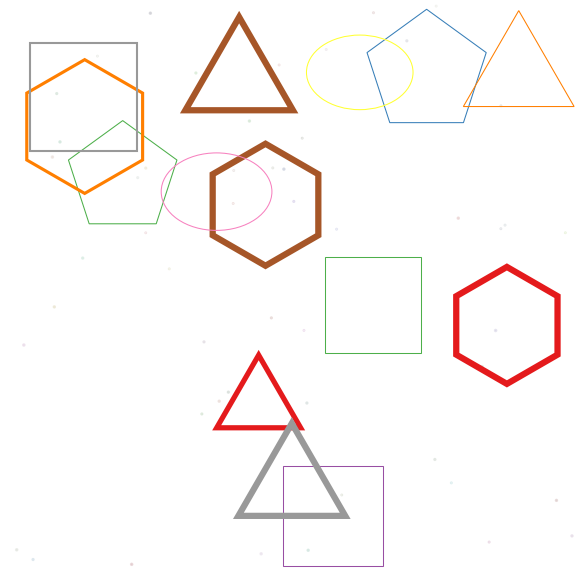[{"shape": "hexagon", "thickness": 3, "radius": 0.51, "center": [0.878, 0.436]}, {"shape": "triangle", "thickness": 2.5, "radius": 0.42, "center": [0.448, 0.3]}, {"shape": "pentagon", "thickness": 0.5, "radius": 0.54, "center": [0.739, 0.875]}, {"shape": "square", "thickness": 0.5, "radius": 0.42, "center": [0.645, 0.47]}, {"shape": "pentagon", "thickness": 0.5, "radius": 0.49, "center": [0.212, 0.692]}, {"shape": "square", "thickness": 0.5, "radius": 0.43, "center": [0.577, 0.105]}, {"shape": "hexagon", "thickness": 1.5, "radius": 0.58, "center": [0.147, 0.78]}, {"shape": "triangle", "thickness": 0.5, "radius": 0.55, "center": [0.898, 0.87]}, {"shape": "oval", "thickness": 0.5, "radius": 0.46, "center": [0.623, 0.874]}, {"shape": "hexagon", "thickness": 3, "radius": 0.53, "center": [0.46, 0.645]}, {"shape": "triangle", "thickness": 3, "radius": 0.54, "center": [0.414, 0.862]}, {"shape": "oval", "thickness": 0.5, "radius": 0.48, "center": [0.375, 0.667]}, {"shape": "square", "thickness": 1, "radius": 0.47, "center": [0.144, 0.832]}, {"shape": "triangle", "thickness": 3, "radius": 0.53, "center": [0.505, 0.159]}]